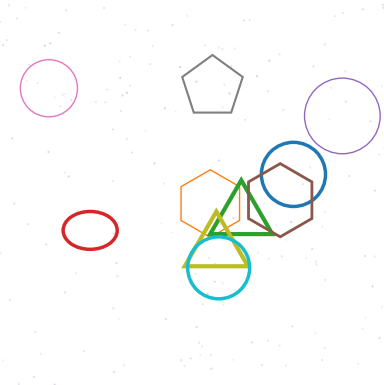[{"shape": "circle", "thickness": 2.5, "radius": 0.42, "center": [0.762, 0.547]}, {"shape": "hexagon", "thickness": 1, "radius": 0.44, "center": [0.546, 0.471]}, {"shape": "triangle", "thickness": 3, "radius": 0.47, "center": [0.627, 0.439]}, {"shape": "oval", "thickness": 2.5, "radius": 0.35, "center": [0.234, 0.402]}, {"shape": "circle", "thickness": 1, "radius": 0.49, "center": [0.889, 0.699]}, {"shape": "hexagon", "thickness": 2, "radius": 0.48, "center": [0.728, 0.48]}, {"shape": "circle", "thickness": 1, "radius": 0.37, "center": [0.127, 0.771]}, {"shape": "pentagon", "thickness": 1.5, "radius": 0.41, "center": [0.552, 0.774]}, {"shape": "triangle", "thickness": 3, "radius": 0.47, "center": [0.562, 0.356]}, {"shape": "circle", "thickness": 2.5, "radius": 0.4, "center": [0.568, 0.304]}]